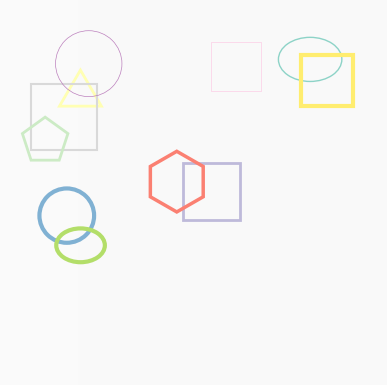[{"shape": "oval", "thickness": 1, "radius": 0.41, "center": [0.8, 0.846]}, {"shape": "triangle", "thickness": 2, "radius": 0.31, "center": [0.208, 0.756]}, {"shape": "square", "thickness": 2, "radius": 0.37, "center": [0.546, 0.503]}, {"shape": "hexagon", "thickness": 2.5, "radius": 0.39, "center": [0.456, 0.528]}, {"shape": "circle", "thickness": 3, "radius": 0.35, "center": [0.172, 0.44]}, {"shape": "oval", "thickness": 3, "radius": 0.31, "center": [0.208, 0.363]}, {"shape": "square", "thickness": 0.5, "radius": 0.32, "center": [0.609, 0.827]}, {"shape": "square", "thickness": 1.5, "radius": 0.43, "center": [0.166, 0.696]}, {"shape": "circle", "thickness": 0.5, "radius": 0.43, "center": [0.229, 0.835]}, {"shape": "pentagon", "thickness": 2, "radius": 0.31, "center": [0.117, 0.634]}, {"shape": "square", "thickness": 3, "radius": 0.33, "center": [0.843, 0.791]}]